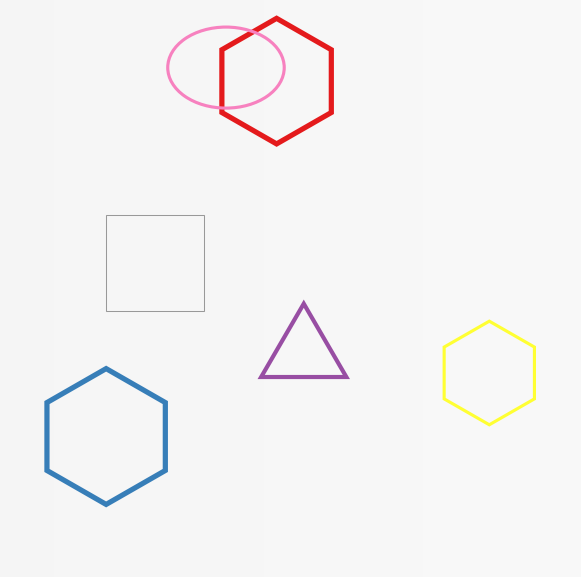[{"shape": "hexagon", "thickness": 2.5, "radius": 0.54, "center": [0.476, 0.859]}, {"shape": "hexagon", "thickness": 2.5, "radius": 0.59, "center": [0.183, 0.243]}, {"shape": "triangle", "thickness": 2, "radius": 0.42, "center": [0.523, 0.389]}, {"shape": "hexagon", "thickness": 1.5, "radius": 0.45, "center": [0.842, 0.353]}, {"shape": "oval", "thickness": 1.5, "radius": 0.5, "center": [0.389, 0.882]}, {"shape": "square", "thickness": 0.5, "radius": 0.42, "center": [0.267, 0.544]}]